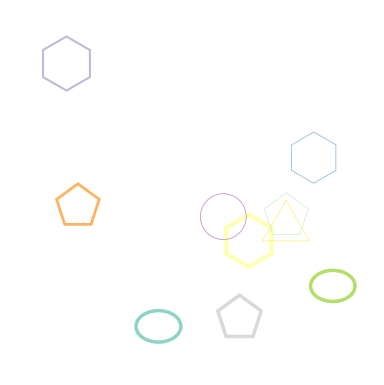[{"shape": "oval", "thickness": 2.5, "radius": 0.29, "center": [0.412, 0.152]}, {"shape": "hexagon", "thickness": 3, "radius": 0.34, "center": [0.647, 0.375]}, {"shape": "hexagon", "thickness": 1.5, "radius": 0.35, "center": [0.173, 0.835]}, {"shape": "hexagon", "thickness": 0.5, "radius": 0.33, "center": [0.815, 0.591]}, {"shape": "pentagon", "thickness": 2, "radius": 0.29, "center": [0.202, 0.464]}, {"shape": "oval", "thickness": 2.5, "radius": 0.29, "center": [0.864, 0.257]}, {"shape": "pentagon", "thickness": 2.5, "radius": 0.3, "center": [0.622, 0.174]}, {"shape": "circle", "thickness": 0.5, "radius": 0.3, "center": [0.58, 0.437]}, {"shape": "pentagon", "thickness": 0.5, "radius": 0.3, "center": [0.744, 0.44]}, {"shape": "triangle", "thickness": 0.5, "radius": 0.35, "center": [0.743, 0.41]}]